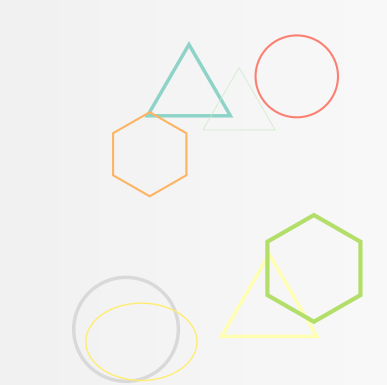[{"shape": "triangle", "thickness": 2.5, "radius": 0.62, "center": [0.488, 0.761]}, {"shape": "triangle", "thickness": 2.5, "radius": 0.71, "center": [0.695, 0.197]}, {"shape": "circle", "thickness": 1.5, "radius": 0.53, "center": [0.766, 0.802]}, {"shape": "hexagon", "thickness": 1.5, "radius": 0.55, "center": [0.386, 0.599]}, {"shape": "hexagon", "thickness": 3, "radius": 0.69, "center": [0.81, 0.303]}, {"shape": "circle", "thickness": 2.5, "radius": 0.68, "center": [0.325, 0.145]}, {"shape": "triangle", "thickness": 0.5, "radius": 0.54, "center": [0.617, 0.716]}, {"shape": "oval", "thickness": 1, "radius": 0.72, "center": [0.365, 0.112]}]